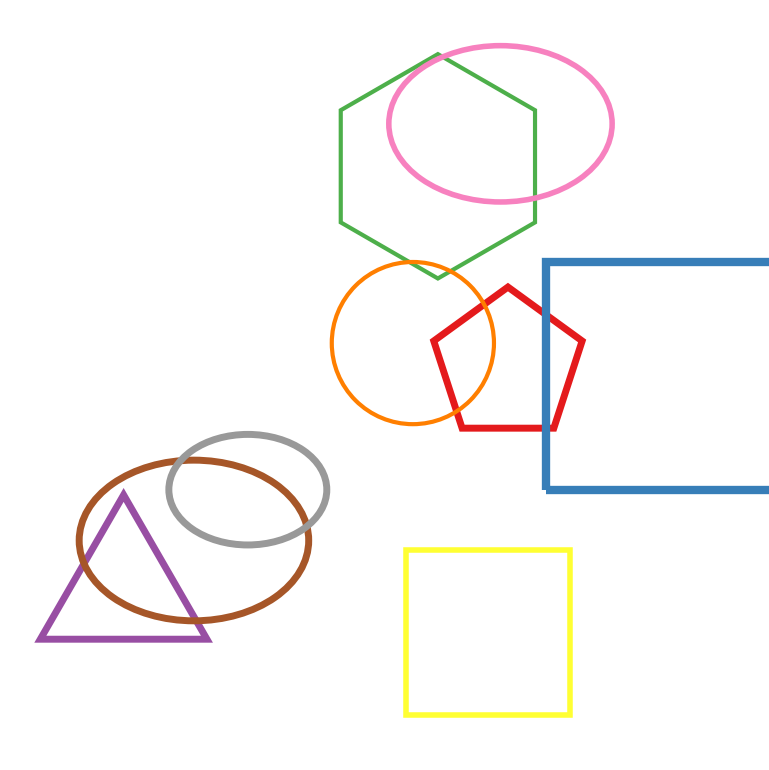[{"shape": "pentagon", "thickness": 2.5, "radius": 0.51, "center": [0.66, 0.526]}, {"shape": "square", "thickness": 3, "radius": 0.74, "center": [0.857, 0.511]}, {"shape": "hexagon", "thickness": 1.5, "radius": 0.73, "center": [0.569, 0.784]}, {"shape": "triangle", "thickness": 2.5, "radius": 0.62, "center": [0.161, 0.232]}, {"shape": "circle", "thickness": 1.5, "radius": 0.53, "center": [0.536, 0.554]}, {"shape": "square", "thickness": 2, "radius": 0.54, "center": [0.634, 0.178]}, {"shape": "oval", "thickness": 2.5, "radius": 0.75, "center": [0.252, 0.298]}, {"shape": "oval", "thickness": 2, "radius": 0.73, "center": [0.65, 0.839]}, {"shape": "oval", "thickness": 2.5, "radius": 0.51, "center": [0.322, 0.364]}]